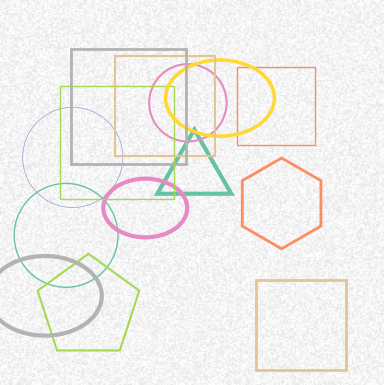[{"shape": "circle", "thickness": 1, "radius": 0.67, "center": [0.172, 0.389]}, {"shape": "triangle", "thickness": 3, "radius": 0.55, "center": [0.505, 0.552]}, {"shape": "square", "thickness": 1, "radius": 0.5, "center": [0.717, 0.725]}, {"shape": "hexagon", "thickness": 2, "radius": 0.59, "center": [0.731, 0.472]}, {"shape": "circle", "thickness": 0.5, "radius": 0.65, "center": [0.189, 0.591]}, {"shape": "circle", "thickness": 1.5, "radius": 0.5, "center": [0.488, 0.733]}, {"shape": "oval", "thickness": 3, "radius": 0.54, "center": [0.377, 0.46]}, {"shape": "square", "thickness": 1, "radius": 0.74, "center": [0.304, 0.631]}, {"shape": "pentagon", "thickness": 1.5, "radius": 0.69, "center": [0.23, 0.202]}, {"shape": "oval", "thickness": 2.5, "radius": 0.71, "center": [0.571, 0.745]}, {"shape": "square", "thickness": 1.5, "radius": 0.65, "center": [0.429, 0.726]}, {"shape": "square", "thickness": 2, "radius": 0.58, "center": [0.782, 0.155]}, {"shape": "oval", "thickness": 3, "radius": 0.74, "center": [0.117, 0.232]}, {"shape": "square", "thickness": 2, "radius": 0.75, "center": [0.334, 0.724]}]